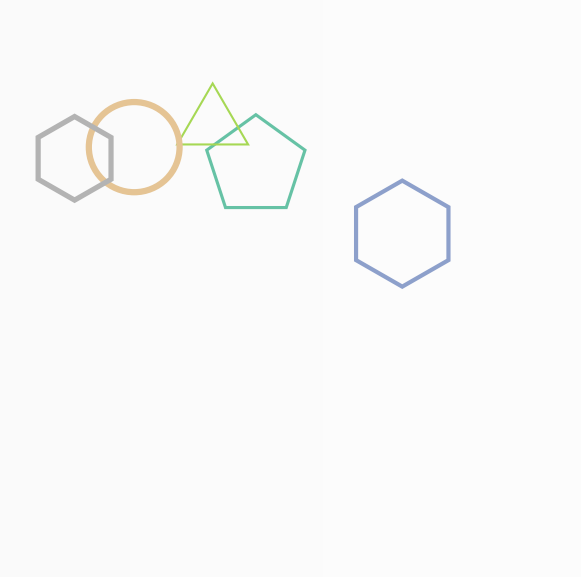[{"shape": "pentagon", "thickness": 1.5, "radius": 0.44, "center": [0.44, 0.712]}, {"shape": "hexagon", "thickness": 2, "radius": 0.46, "center": [0.692, 0.595]}, {"shape": "triangle", "thickness": 1, "radius": 0.35, "center": [0.366, 0.784]}, {"shape": "circle", "thickness": 3, "radius": 0.39, "center": [0.231, 0.744]}, {"shape": "hexagon", "thickness": 2.5, "radius": 0.36, "center": [0.128, 0.725]}]